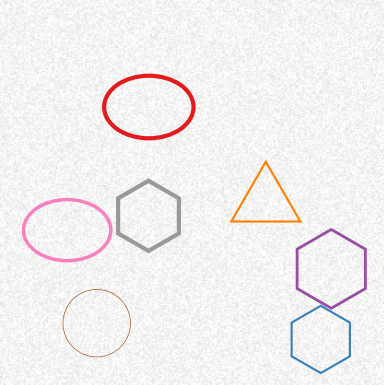[{"shape": "oval", "thickness": 3, "radius": 0.58, "center": [0.387, 0.722]}, {"shape": "hexagon", "thickness": 1.5, "radius": 0.44, "center": [0.833, 0.118]}, {"shape": "hexagon", "thickness": 2, "radius": 0.51, "center": [0.86, 0.302]}, {"shape": "triangle", "thickness": 1.5, "radius": 0.52, "center": [0.69, 0.476]}, {"shape": "circle", "thickness": 0.5, "radius": 0.44, "center": [0.251, 0.161]}, {"shape": "oval", "thickness": 2.5, "radius": 0.57, "center": [0.175, 0.402]}, {"shape": "hexagon", "thickness": 3, "radius": 0.46, "center": [0.386, 0.439]}]